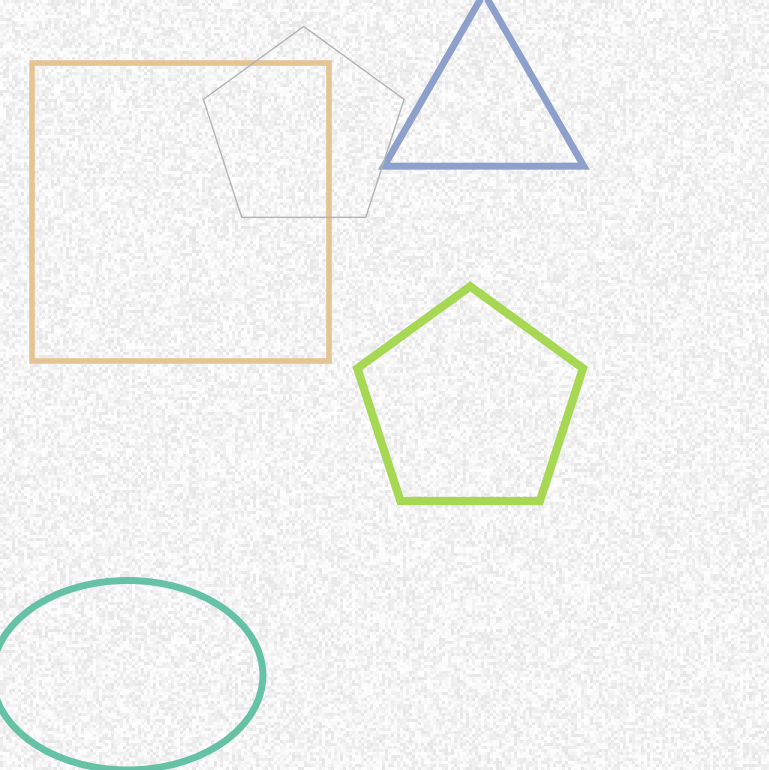[{"shape": "oval", "thickness": 2.5, "radius": 0.88, "center": [0.166, 0.123]}, {"shape": "triangle", "thickness": 2.5, "radius": 0.75, "center": [0.629, 0.859]}, {"shape": "pentagon", "thickness": 3, "radius": 0.77, "center": [0.611, 0.474]}, {"shape": "square", "thickness": 2, "radius": 0.97, "center": [0.235, 0.725]}, {"shape": "pentagon", "thickness": 0.5, "radius": 0.69, "center": [0.394, 0.829]}]